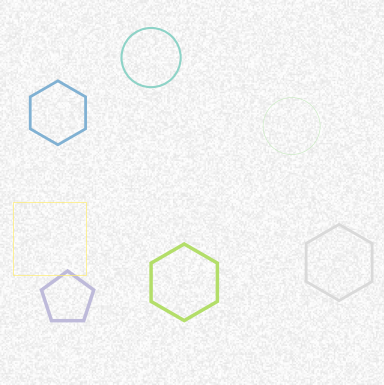[{"shape": "circle", "thickness": 1.5, "radius": 0.38, "center": [0.392, 0.85]}, {"shape": "pentagon", "thickness": 2.5, "radius": 0.36, "center": [0.176, 0.225]}, {"shape": "hexagon", "thickness": 2, "radius": 0.42, "center": [0.15, 0.707]}, {"shape": "hexagon", "thickness": 2.5, "radius": 0.5, "center": [0.479, 0.267]}, {"shape": "hexagon", "thickness": 2, "radius": 0.49, "center": [0.881, 0.318]}, {"shape": "circle", "thickness": 0.5, "radius": 0.37, "center": [0.758, 0.673]}, {"shape": "square", "thickness": 0.5, "radius": 0.47, "center": [0.129, 0.38]}]